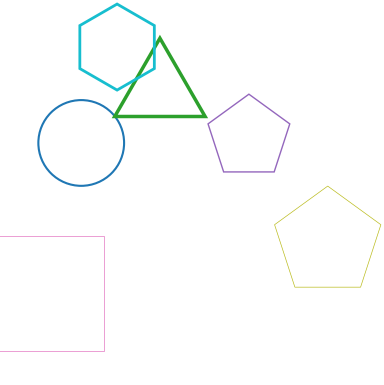[{"shape": "circle", "thickness": 1.5, "radius": 0.56, "center": [0.211, 0.629]}, {"shape": "triangle", "thickness": 2.5, "radius": 0.68, "center": [0.415, 0.765]}, {"shape": "pentagon", "thickness": 1, "radius": 0.56, "center": [0.647, 0.644]}, {"shape": "square", "thickness": 0.5, "radius": 0.74, "center": [0.122, 0.238]}, {"shape": "pentagon", "thickness": 0.5, "radius": 0.73, "center": [0.851, 0.372]}, {"shape": "hexagon", "thickness": 2, "radius": 0.56, "center": [0.304, 0.878]}]